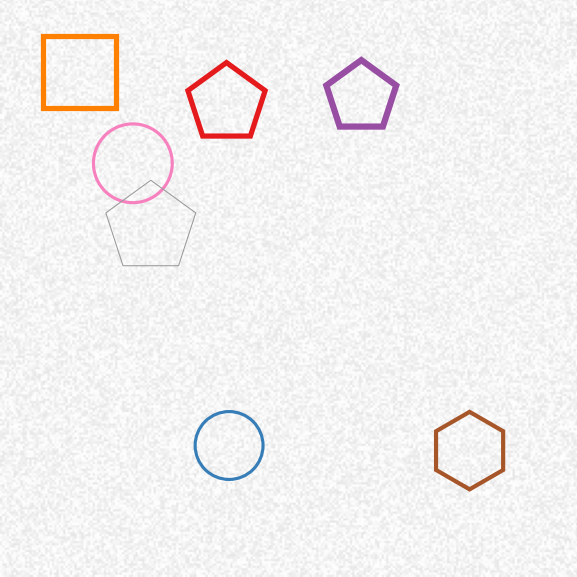[{"shape": "pentagon", "thickness": 2.5, "radius": 0.35, "center": [0.392, 0.82]}, {"shape": "circle", "thickness": 1.5, "radius": 0.29, "center": [0.397, 0.228]}, {"shape": "pentagon", "thickness": 3, "radius": 0.32, "center": [0.626, 0.831]}, {"shape": "square", "thickness": 2.5, "radius": 0.32, "center": [0.137, 0.874]}, {"shape": "hexagon", "thickness": 2, "radius": 0.34, "center": [0.813, 0.219]}, {"shape": "circle", "thickness": 1.5, "radius": 0.34, "center": [0.23, 0.716]}, {"shape": "pentagon", "thickness": 0.5, "radius": 0.41, "center": [0.261, 0.605]}]